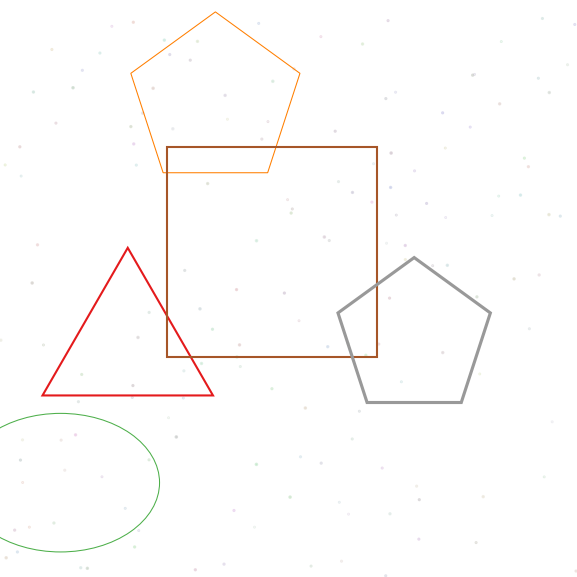[{"shape": "triangle", "thickness": 1, "radius": 0.85, "center": [0.221, 0.4]}, {"shape": "oval", "thickness": 0.5, "radius": 0.86, "center": [0.105, 0.163]}, {"shape": "pentagon", "thickness": 0.5, "radius": 0.77, "center": [0.373, 0.825]}, {"shape": "square", "thickness": 1, "radius": 0.91, "center": [0.471, 0.563]}, {"shape": "pentagon", "thickness": 1.5, "radius": 0.69, "center": [0.717, 0.414]}]